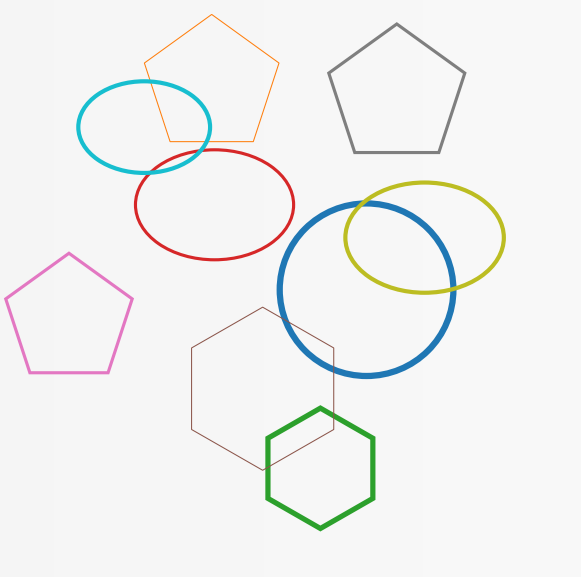[{"shape": "circle", "thickness": 3, "radius": 0.75, "center": [0.631, 0.497]}, {"shape": "pentagon", "thickness": 0.5, "radius": 0.61, "center": [0.364, 0.852]}, {"shape": "hexagon", "thickness": 2.5, "radius": 0.52, "center": [0.551, 0.188]}, {"shape": "oval", "thickness": 1.5, "radius": 0.68, "center": [0.369, 0.645]}, {"shape": "hexagon", "thickness": 0.5, "radius": 0.71, "center": [0.452, 0.326]}, {"shape": "pentagon", "thickness": 1.5, "radius": 0.57, "center": [0.119, 0.446]}, {"shape": "pentagon", "thickness": 1.5, "radius": 0.62, "center": [0.683, 0.835]}, {"shape": "oval", "thickness": 2, "radius": 0.68, "center": [0.731, 0.588]}, {"shape": "oval", "thickness": 2, "radius": 0.57, "center": [0.248, 0.779]}]